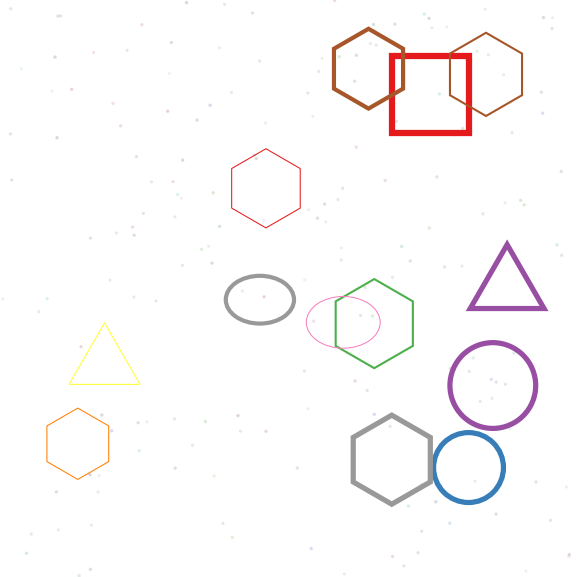[{"shape": "square", "thickness": 3, "radius": 0.33, "center": [0.746, 0.836]}, {"shape": "hexagon", "thickness": 0.5, "radius": 0.34, "center": [0.461, 0.673]}, {"shape": "circle", "thickness": 2.5, "radius": 0.3, "center": [0.811, 0.19]}, {"shape": "hexagon", "thickness": 1, "radius": 0.39, "center": [0.648, 0.439]}, {"shape": "triangle", "thickness": 2.5, "radius": 0.37, "center": [0.878, 0.502]}, {"shape": "circle", "thickness": 2.5, "radius": 0.37, "center": [0.853, 0.332]}, {"shape": "hexagon", "thickness": 0.5, "radius": 0.31, "center": [0.135, 0.231]}, {"shape": "triangle", "thickness": 0.5, "radius": 0.36, "center": [0.181, 0.369]}, {"shape": "hexagon", "thickness": 1, "radius": 0.36, "center": [0.842, 0.87]}, {"shape": "hexagon", "thickness": 2, "radius": 0.35, "center": [0.638, 0.88]}, {"shape": "oval", "thickness": 0.5, "radius": 0.32, "center": [0.594, 0.441]}, {"shape": "oval", "thickness": 2, "radius": 0.3, "center": [0.45, 0.48]}, {"shape": "hexagon", "thickness": 2.5, "radius": 0.39, "center": [0.678, 0.203]}]